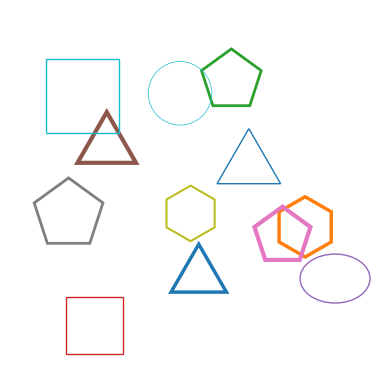[{"shape": "triangle", "thickness": 2.5, "radius": 0.42, "center": [0.516, 0.283]}, {"shape": "triangle", "thickness": 1, "radius": 0.48, "center": [0.646, 0.571]}, {"shape": "hexagon", "thickness": 2.5, "radius": 0.39, "center": [0.793, 0.411]}, {"shape": "pentagon", "thickness": 2, "radius": 0.41, "center": [0.601, 0.791]}, {"shape": "square", "thickness": 1, "radius": 0.37, "center": [0.245, 0.154]}, {"shape": "oval", "thickness": 1, "radius": 0.45, "center": [0.87, 0.276]}, {"shape": "triangle", "thickness": 3, "radius": 0.44, "center": [0.277, 0.621]}, {"shape": "pentagon", "thickness": 3, "radius": 0.38, "center": [0.734, 0.387]}, {"shape": "pentagon", "thickness": 2, "radius": 0.47, "center": [0.178, 0.444]}, {"shape": "hexagon", "thickness": 1.5, "radius": 0.36, "center": [0.495, 0.446]}, {"shape": "circle", "thickness": 0.5, "radius": 0.41, "center": [0.468, 0.758]}, {"shape": "square", "thickness": 1, "radius": 0.48, "center": [0.214, 0.75]}]